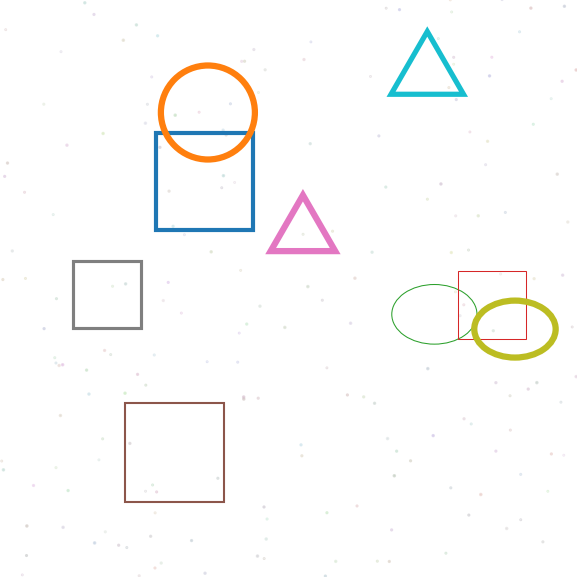[{"shape": "square", "thickness": 2, "radius": 0.42, "center": [0.354, 0.685]}, {"shape": "circle", "thickness": 3, "radius": 0.41, "center": [0.36, 0.804]}, {"shape": "oval", "thickness": 0.5, "radius": 0.37, "center": [0.752, 0.455]}, {"shape": "square", "thickness": 0.5, "radius": 0.29, "center": [0.852, 0.471]}, {"shape": "square", "thickness": 1, "radius": 0.43, "center": [0.302, 0.215]}, {"shape": "triangle", "thickness": 3, "radius": 0.32, "center": [0.525, 0.597]}, {"shape": "square", "thickness": 1.5, "radius": 0.29, "center": [0.185, 0.49]}, {"shape": "oval", "thickness": 3, "radius": 0.35, "center": [0.892, 0.429]}, {"shape": "triangle", "thickness": 2.5, "radius": 0.36, "center": [0.74, 0.872]}]